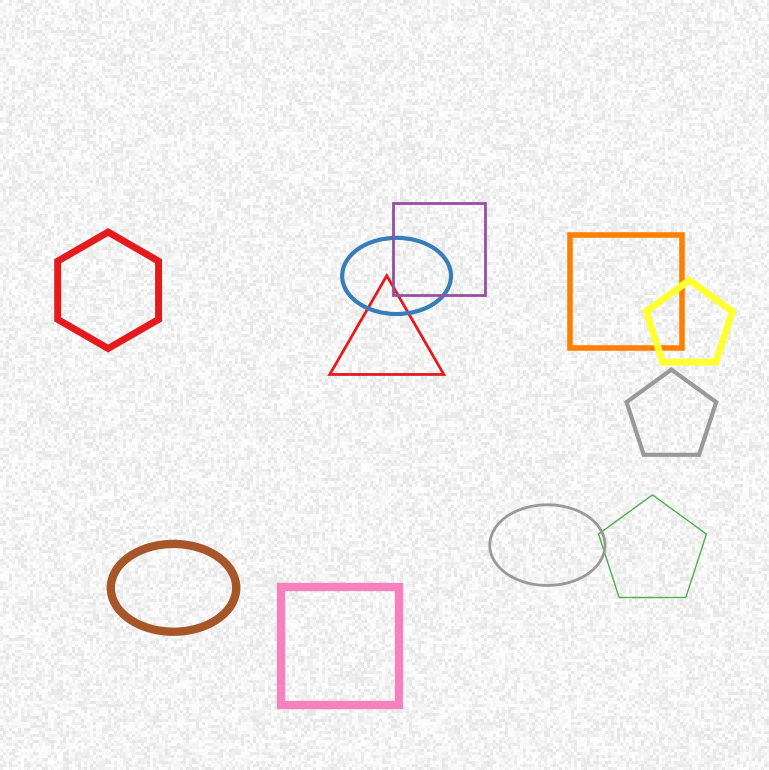[{"shape": "triangle", "thickness": 1, "radius": 0.43, "center": [0.502, 0.556]}, {"shape": "hexagon", "thickness": 2.5, "radius": 0.38, "center": [0.14, 0.623]}, {"shape": "oval", "thickness": 1.5, "radius": 0.35, "center": [0.515, 0.642]}, {"shape": "pentagon", "thickness": 0.5, "radius": 0.37, "center": [0.847, 0.284]}, {"shape": "square", "thickness": 1, "radius": 0.3, "center": [0.57, 0.677]}, {"shape": "square", "thickness": 2, "radius": 0.37, "center": [0.813, 0.621]}, {"shape": "pentagon", "thickness": 2.5, "radius": 0.29, "center": [0.895, 0.577]}, {"shape": "oval", "thickness": 3, "radius": 0.41, "center": [0.225, 0.237]}, {"shape": "square", "thickness": 3, "radius": 0.38, "center": [0.442, 0.161]}, {"shape": "oval", "thickness": 1, "radius": 0.37, "center": [0.711, 0.292]}, {"shape": "pentagon", "thickness": 1.5, "radius": 0.31, "center": [0.872, 0.459]}]